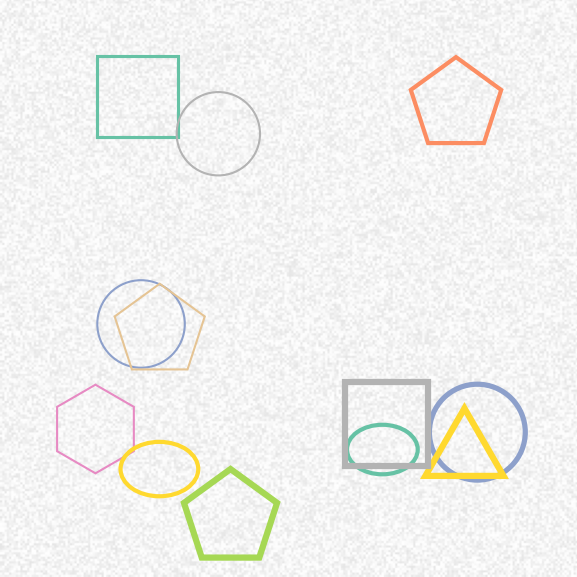[{"shape": "square", "thickness": 1.5, "radius": 0.35, "center": [0.239, 0.832]}, {"shape": "oval", "thickness": 2, "radius": 0.31, "center": [0.662, 0.221]}, {"shape": "pentagon", "thickness": 2, "radius": 0.41, "center": [0.79, 0.818]}, {"shape": "circle", "thickness": 2.5, "radius": 0.42, "center": [0.827, 0.251]}, {"shape": "circle", "thickness": 1, "radius": 0.38, "center": [0.244, 0.438]}, {"shape": "hexagon", "thickness": 1, "radius": 0.38, "center": [0.165, 0.256]}, {"shape": "pentagon", "thickness": 3, "radius": 0.42, "center": [0.399, 0.102]}, {"shape": "triangle", "thickness": 3, "radius": 0.39, "center": [0.804, 0.214]}, {"shape": "oval", "thickness": 2, "radius": 0.34, "center": [0.276, 0.187]}, {"shape": "pentagon", "thickness": 1, "radius": 0.41, "center": [0.277, 0.426]}, {"shape": "square", "thickness": 3, "radius": 0.36, "center": [0.669, 0.265]}, {"shape": "circle", "thickness": 1, "radius": 0.36, "center": [0.378, 0.768]}]